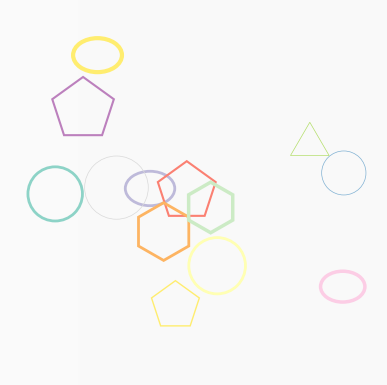[{"shape": "circle", "thickness": 2, "radius": 0.35, "center": [0.142, 0.496]}, {"shape": "circle", "thickness": 2, "radius": 0.37, "center": [0.56, 0.31]}, {"shape": "oval", "thickness": 2, "radius": 0.32, "center": [0.387, 0.51]}, {"shape": "pentagon", "thickness": 1.5, "radius": 0.39, "center": [0.482, 0.503]}, {"shape": "circle", "thickness": 0.5, "radius": 0.29, "center": [0.887, 0.551]}, {"shape": "hexagon", "thickness": 2, "radius": 0.37, "center": [0.422, 0.398]}, {"shape": "triangle", "thickness": 0.5, "radius": 0.29, "center": [0.799, 0.625]}, {"shape": "oval", "thickness": 2.5, "radius": 0.29, "center": [0.884, 0.255]}, {"shape": "circle", "thickness": 0.5, "radius": 0.41, "center": [0.301, 0.513]}, {"shape": "pentagon", "thickness": 1.5, "radius": 0.42, "center": [0.214, 0.717]}, {"shape": "hexagon", "thickness": 2.5, "radius": 0.33, "center": [0.544, 0.461]}, {"shape": "oval", "thickness": 3, "radius": 0.32, "center": [0.252, 0.857]}, {"shape": "pentagon", "thickness": 1, "radius": 0.32, "center": [0.453, 0.206]}]